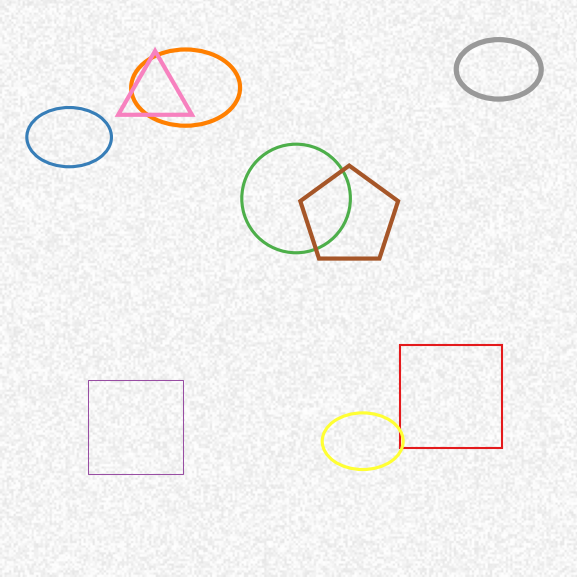[{"shape": "square", "thickness": 1, "radius": 0.44, "center": [0.781, 0.313]}, {"shape": "oval", "thickness": 1.5, "radius": 0.37, "center": [0.12, 0.762]}, {"shape": "circle", "thickness": 1.5, "radius": 0.47, "center": [0.513, 0.655]}, {"shape": "square", "thickness": 0.5, "radius": 0.41, "center": [0.235, 0.26]}, {"shape": "oval", "thickness": 2, "radius": 0.47, "center": [0.321, 0.847]}, {"shape": "oval", "thickness": 1.5, "radius": 0.35, "center": [0.628, 0.235]}, {"shape": "pentagon", "thickness": 2, "radius": 0.45, "center": [0.605, 0.623]}, {"shape": "triangle", "thickness": 2, "radius": 0.37, "center": [0.269, 0.837]}, {"shape": "oval", "thickness": 2.5, "radius": 0.37, "center": [0.864, 0.879]}]